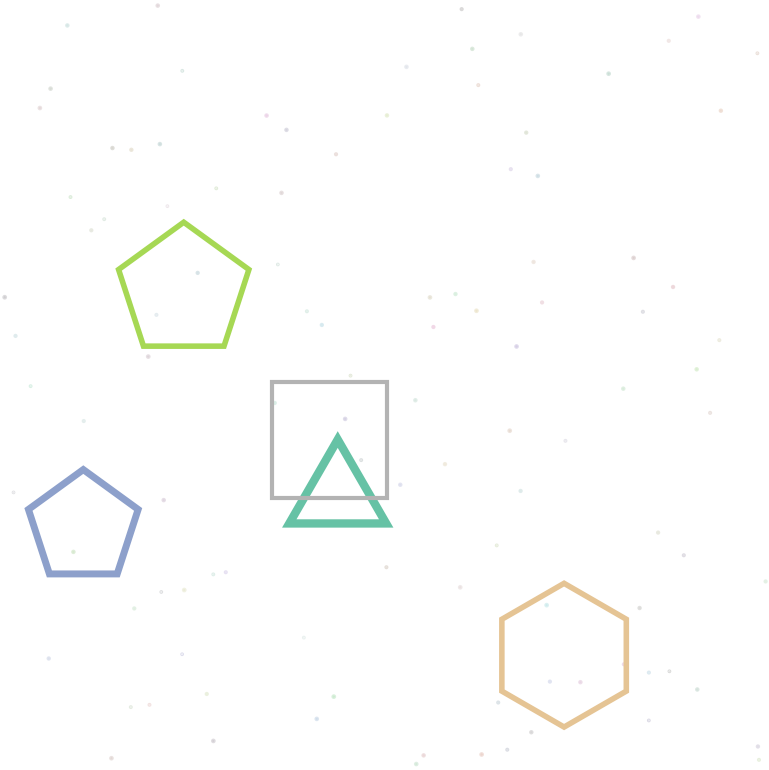[{"shape": "triangle", "thickness": 3, "radius": 0.36, "center": [0.439, 0.357]}, {"shape": "pentagon", "thickness": 2.5, "radius": 0.37, "center": [0.108, 0.315]}, {"shape": "pentagon", "thickness": 2, "radius": 0.44, "center": [0.239, 0.622]}, {"shape": "hexagon", "thickness": 2, "radius": 0.47, "center": [0.733, 0.149]}, {"shape": "square", "thickness": 1.5, "radius": 0.38, "center": [0.428, 0.429]}]